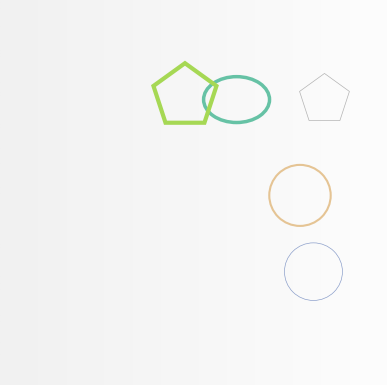[{"shape": "oval", "thickness": 2.5, "radius": 0.43, "center": [0.611, 0.741]}, {"shape": "circle", "thickness": 0.5, "radius": 0.37, "center": [0.809, 0.294]}, {"shape": "pentagon", "thickness": 3, "radius": 0.43, "center": [0.477, 0.75]}, {"shape": "circle", "thickness": 1.5, "radius": 0.4, "center": [0.774, 0.492]}, {"shape": "pentagon", "thickness": 0.5, "radius": 0.34, "center": [0.837, 0.742]}]